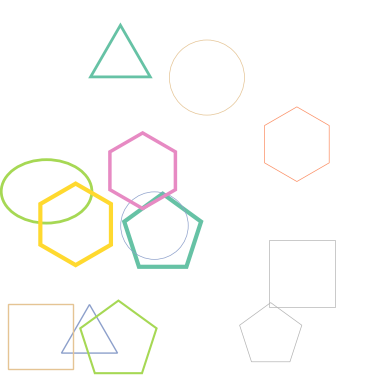[{"shape": "triangle", "thickness": 2, "radius": 0.45, "center": [0.313, 0.845]}, {"shape": "pentagon", "thickness": 3, "radius": 0.52, "center": [0.423, 0.392]}, {"shape": "hexagon", "thickness": 0.5, "radius": 0.48, "center": [0.771, 0.625]}, {"shape": "triangle", "thickness": 1, "radius": 0.42, "center": [0.232, 0.125]}, {"shape": "circle", "thickness": 0.5, "radius": 0.44, "center": [0.401, 0.414]}, {"shape": "hexagon", "thickness": 2.5, "radius": 0.49, "center": [0.371, 0.556]}, {"shape": "pentagon", "thickness": 1.5, "radius": 0.52, "center": [0.308, 0.115]}, {"shape": "oval", "thickness": 2, "radius": 0.59, "center": [0.121, 0.503]}, {"shape": "hexagon", "thickness": 3, "radius": 0.53, "center": [0.196, 0.417]}, {"shape": "square", "thickness": 1, "radius": 0.42, "center": [0.105, 0.126]}, {"shape": "circle", "thickness": 0.5, "radius": 0.49, "center": [0.537, 0.799]}, {"shape": "square", "thickness": 0.5, "radius": 0.43, "center": [0.784, 0.29]}, {"shape": "pentagon", "thickness": 0.5, "radius": 0.42, "center": [0.703, 0.129]}]